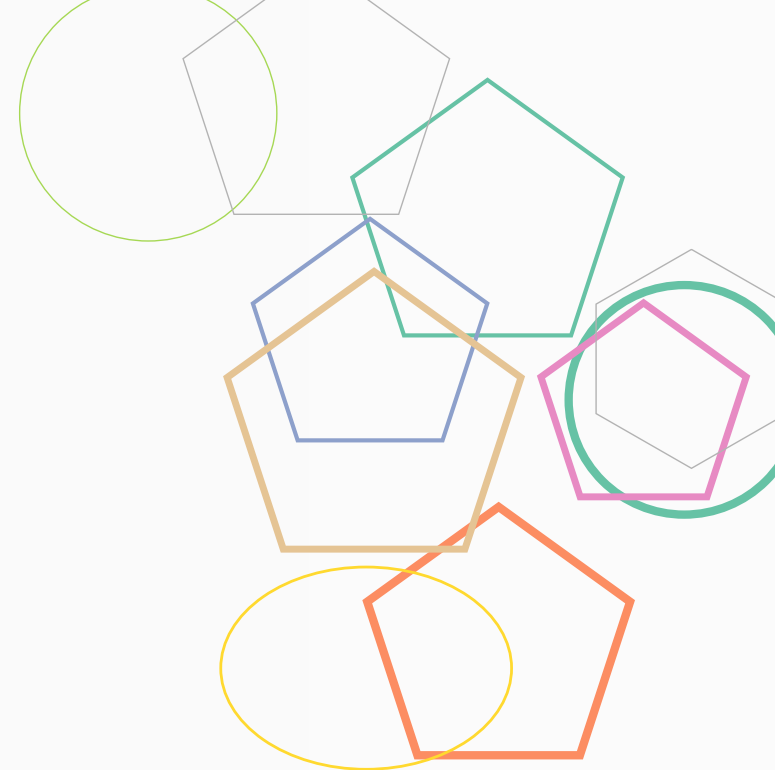[{"shape": "circle", "thickness": 3, "radius": 0.75, "center": [0.883, 0.481]}, {"shape": "pentagon", "thickness": 1.5, "radius": 0.92, "center": [0.629, 0.713]}, {"shape": "pentagon", "thickness": 3, "radius": 0.89, "center": [0.643, 0.163]}, {"shape": "pentagon", "thickness": 1.5, "radius": 0.8, "center": [0.478, 0.557]}, {"shape": "pentagon", "thickness": 2.5, "radius": 0.7, "center": [0.83, 0.467]}, {"shape": "circle", "thickness": 0.5, "radius": 0.83, "center": [0.191, 0.853]}, {"shape": "oval", "thickness": 1, "radius": 0.94, "center": [0.472, 0.132]}, {"shape": "pentagon", "thickness": 2.5, "radius": 1.0, "center": [0.483, 0.448]}, {"shape": "pentagon", "thickness": 0.5, "radius": 0.9, "center": [0.408, 0.868]}, {"shape": "hexagon", "thickness": 0.5, "radius": 0.71, "center": [0.892, 0.534]}]